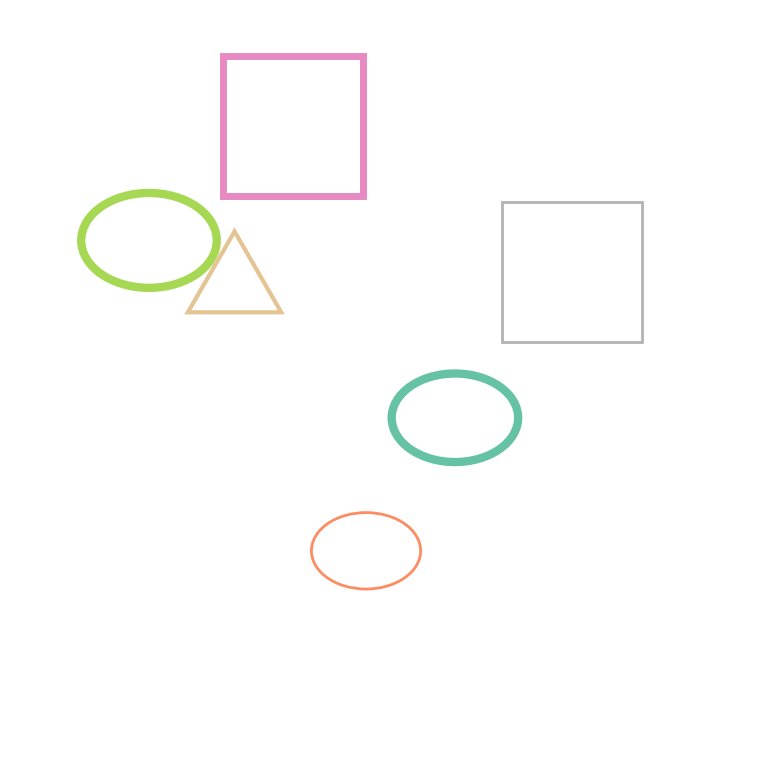[{"shape": "oval", "thickness": 3, "radius": 0.41, "center": [0.591, 0.457]}, {"shape": "oval", "thickness": 1, "radius": 0.35, "center": [0.475, 0.285]}, {"shape": "square", "thickness": 2.5, "radius": 0.46, "center": [0.381, 0.836]}, {"shape": "oval", "thickness": 3, "radius": 0.44, "center": [0.194, 0.688]}, {"shape": "triangle", "thickness": 1.5, "radius": 0.35, "center": [0.305, 0.629]}, {"shape": "square", "thickness": 1, "radius": 0.45, "center": [0.743, 0.646]}]